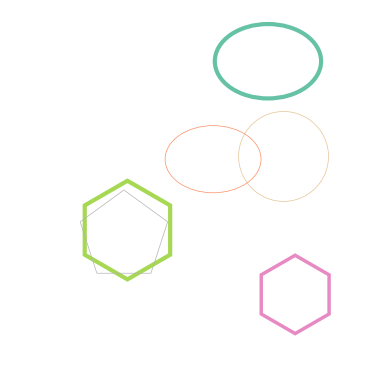[{"shape": "oval", "thickness": 3, "radius": 0.69, "center": [0.696, 0.841]}, {"shape": "oval", "thickness": 0.5, "radius": 0.62, "center": [0.553, 0.586]}, {"shape": "hexagon", "thickness": 2.5, "radius": 0.51, "center": [0.767, 0.235]}, {"shape": "hexagon", "thickness": 3, "radius": 0.64, "center": [0.331, 0.402]}, {"shape": "circle", "thickness": 0.5, "radius": 0.58, "center": [0.737, 0.594]}, {"shape": "pentagon", "thickness": 0.5, "radius": 0.6, "center": [0.322, 0.387]}]